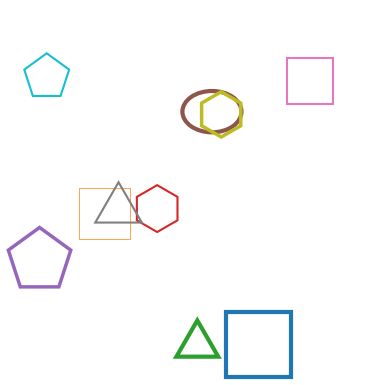[{"shape": "square", "thickness": 3, "radius": 0.42, "center": [0.672, 0.106]}, {"shape": "square", "thickness": 0.5, "radius": 0.33, "center": [0.271, 0.445]}, {"shape": "triangle", "thickness": 3, "radius": 0.31, "center": [0.512, 0.105]}, {"shape": "hexagon", "thickness": 1.5, "radius": 0.3, "center": [0.408, 0.458]}, {"shape": "pentagon", "thickness": 2.5, "radius": 0.43, "center": [0.103, 0.324]}, {"shape": "oval", "thickness": 3, "radius": 0.38, "center": [0.551, 0.71]}, {"shape": "square", "thickness": 1.5, "radius": 0.3, "center": [0.804, 0.79]}, {"shape": "triangle", "thickness": 1.5, "radius": 0.35, "center": [0.308, 0.457]}, {"shape": "hexagon", "thickness": 2.5, "radius": 0.29, "center": [0.575, 0.703]}, {"shape": "pentagon", "thickness": 1.5, "radius": 0.31, "center": [0.121, 0.8]}]